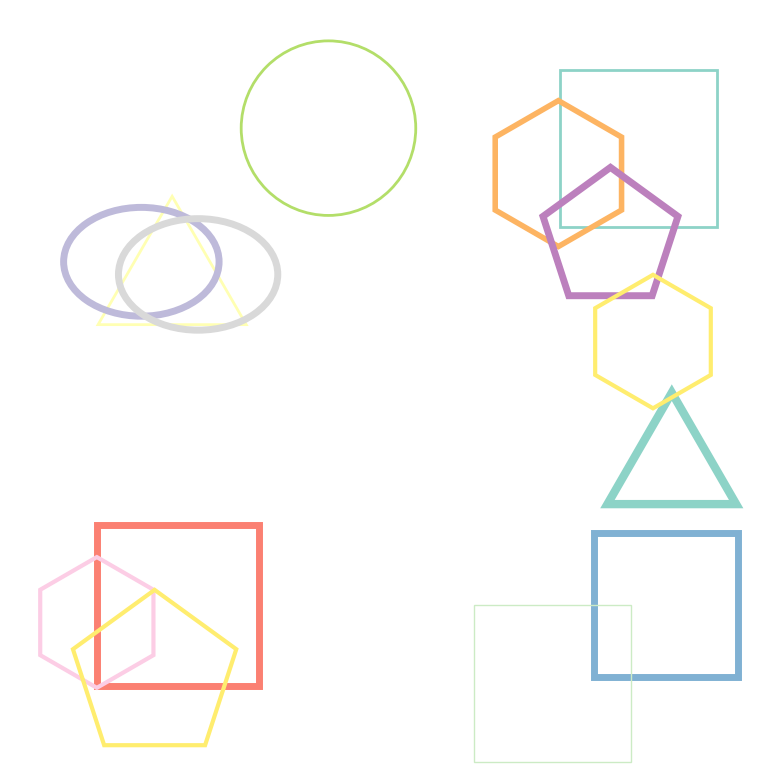[{"shape": "square", "thickness": 1, "radius": 0.51, "center": [0.829, 0.807]}, {"shape": "triangle", "thickness": 3, "radius": 0.48, "center": [0.872, 0.394]}, {"shape": "triangle", "thickness": 1, "radius": 0.56, "center": [0.224, 0.634]}, {"shape": "oval", "thickness": 2.5, "radius": 0.5, "center": [0.184, 0.66]}, {"shape": "square", "thickness": 2.5, "radius": 0.52, "center": [0.231, 0.214]}, {"shape": "square", "thickness": 2.5, "radius": 0.47, "center": [0.865, 0.214]}, {"shape": "hexagon", "thickness": 2, "radius": 0.47, "center": [0.725, 0.775]}, {"shape": "circle", "thickness": 1, "radius": 0.57, "center": [0.427, 0.834]}, {"shape": "hexagon", "thickness": 1.5, "radius": 0.42, "center": [0.126, 0.192]}, {"shape": "oval", "thickness": 2.5, "radius": 0.52, "center": [0.257, 0.644]}, {"shape": "pentagon", "thickness": 2.5, "radius": 0.46, "center": [0.793, 0.69]}, {"shape": "square", "thickness": 0.5, "radius": 0.51, "center": [0.717, 0.113]}, {"shape": "hexagon", "thickness": 1.5, "radius": 0.43, "center": [0.848, 0.556]}, {"shape": "pentagon", "thickness": 1.5, "radius": 0.56, "center": [0.201, 0.122]}]